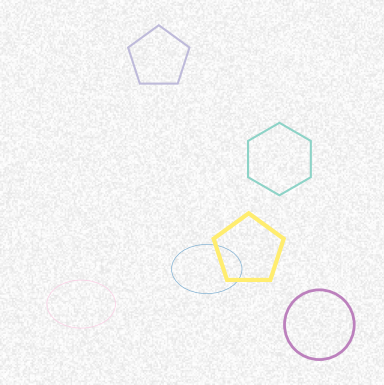[{"shape": "hexagon", "thickness": 1.5, "radius": 0.47, "center": [0.726, 0.587]}, {"shape": "pentagon", "thickness": 1.5, "radius": 0.42, "center": [0.412, 0.851]}, {"shape": "oval", "thickness": 0.5, "radius": 0.46, "center": [0.537, 0.301]}, {"shape": "oval", "thickness": 0.5, "radius": 0.45, "center": [0.211, 0.21]}, {"shape": "circle", "thickness": 2, "radius": 0.45, "center": [0.83, 0.157]}, {"shape": "pentagon", "thickness": 3, "radius": 0.48, "center": [0.646, 0.35]}]